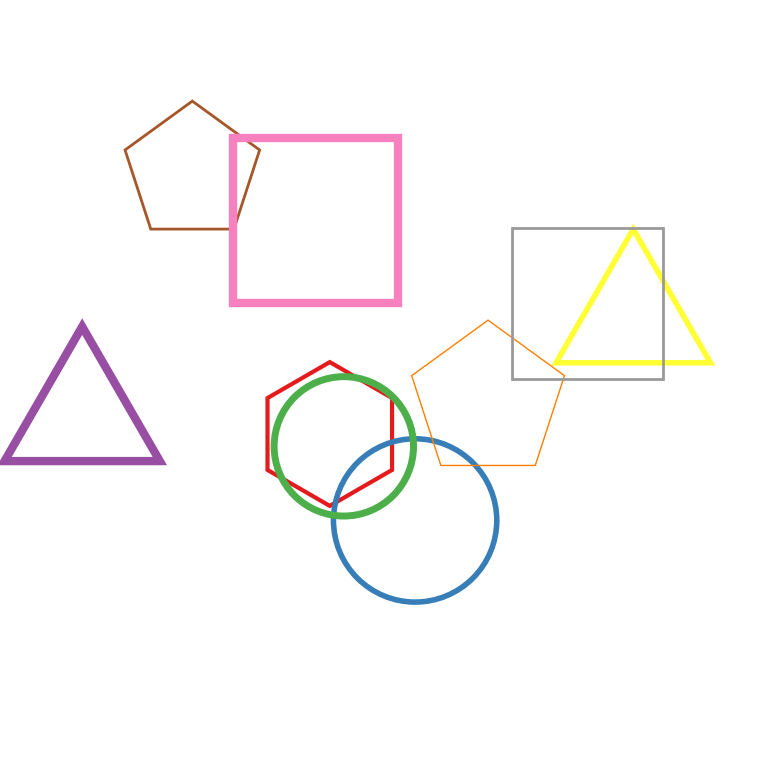[{"shape": "hexagon", "thickness": 1.5, "radius": 0.47, "center": [0.428, 0.436]}, {"shape": "circle", "thickness": 2, "radius": 0.53, "center": [0.539, 0.324]}, {"shape": "circle", "thickness": 2.5, "radius": 0.45, "center": [0.447, 0.42]}, {"shape": "triangle", "thickness": 3, "radius": 0.58, "center": [0.107, 0.459]}, {"shape": "pentagon", "thickness": 0.5, "radius": 0.52, "center": [0.634, 0.48]}, {"shape": "triangle", "thickness": 2, "radius": 0.58, "center": [0.822, 0.587]}, {"shape": "pentagon", "thickness": 1, "radius": 0.46, "center": [0.25, 0.777]}, {"shape": "square", "thickness": 3, "radius": 0.54, "center": [0.409, 0.714]}, {"shape": "square", "thickness": 1, "radius": 0.49, "center": [0.763, 0.606]}]